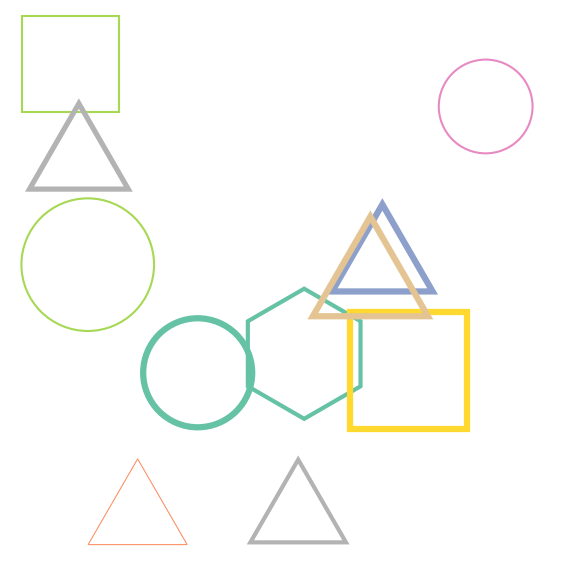[{"shape": "hexagon", "thickness": 2, "radius": 0.56, "center": [0.527, 0.387]}, {"shape": "circle", "thickness": 3, "radius": 0.47, "center": [0.342, 0.354]}, {"shape": "triangle", "thickness": 0.5, "radius": 0.49, "center": [0.238, 0.106]}, {"shape": "triangle", "thickness": 3, "radius": 0.5, "center": [0.662, 0.545]}, {"shape": "circle", "thickness": 1, "radius": 0.41, "center": [0.841, 0.815]}, {"shape": "circle", "thickness": 1, "radius": 0.57, "center": [0.152, 0.541]}, {"shape": "square", "thickness": 1, "radius": 0.42, "center": [0.122, 0.888]}, {"shape": "square", "thickness": 3, "radius": 0.51, "center": [0.708, 0.358]}, {"shape": "triangle", "thickness": 3, "radius": 0.58, "center": [0.641, 0.509]}, {"shape": "triangle", "thickness": 2, "radius": 0.48, "center": [0.516, 0.108]}, {"shape": "triangle", "thickness": 2.5, "radius": 0.49, "center": [0.137, 0.721]}]